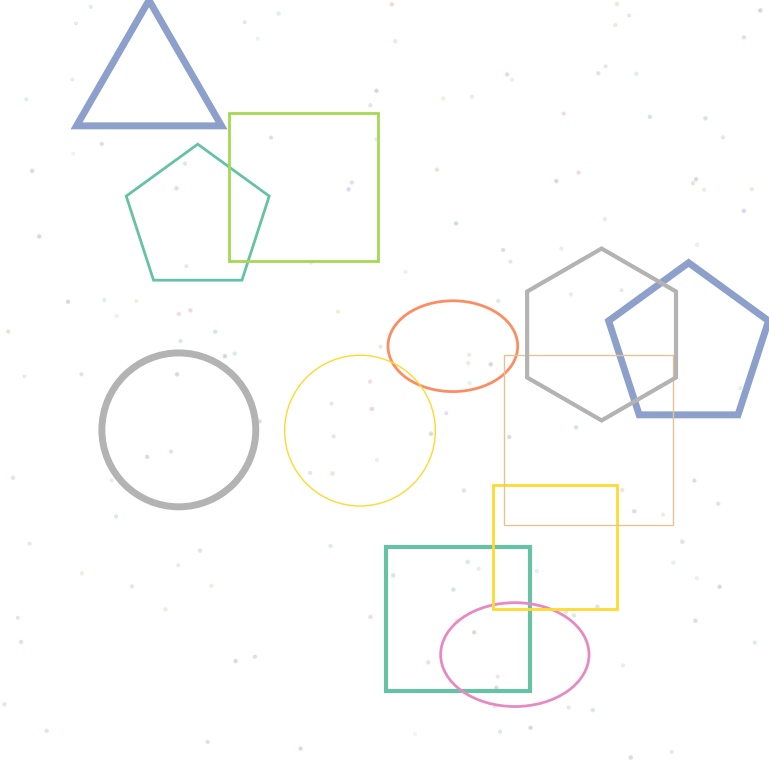[{"shape": "pentagon", "thickness": 1, "radius": 0.49, "center": [0.257, 0.715]}, {"shape": "square", "thickness": 1.5, "radius": 0.47, "center": [0.595, 0.196]}, {"shape": "oval", "thickness": 1, "radius": 0.42, "center": [0.588, 0.55]}, {"shape": "pentagon", "thickness": 2.5, "radius": 0.55, "center": [0.894, 0.55]}, {"shape": "triangle", "thickness": 2.5, "radius": 0.54, "center": [0.194, 0.891]}, {"shape": "oval", "thickness": 1, "radius": 0.48, "center": [0.669, 0.15]}, {"shape": "square", "thickness": 1, "radius": 0.48, "center": [0.394, 0.757]}, {"shape": "square", "thickness": 1, "radius": 0.4, "center": [0.721, 0.29]}, {"shape": "circle", "thickness": 0.5, "radius": 0.49, "center": [0.468, 0.441]}, {"shape": "square", "thickness": 0.5, "radius": 0.55, "center": [0.764, 0.428]}, {"shape": "circle", "thickness": 2.5, "radius": 0.5, "center": [0.232, 0.442]}, {"shape": "hexagon", "thickness": 1.5, "radius": 0.56, "center": [0.781, 0.566]}]